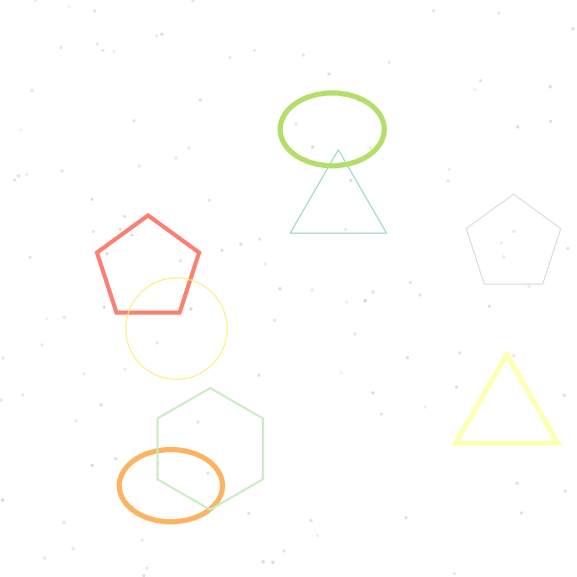[{"shape": "triangle", "thickness": 0.5, "radius": 0.48, "center": [0.586, 0.644]}, {"shape": "triangle", "thickness": 2.5, "radius": 0.51, "center": [0.878, 0.283]}, {"shape": "pentagon", "thickness": 2, "radius": 0.47, "center": [0.256, 0.533]}, {"shape": "oval", "thickness": 2.5, "radius": 0.45, "center": [0.296, 0.158]}, {"shape": "oval", "thickness": 2.5, "radius": 0.45, "center": [0.575, 0.775]}, {"shape": "pentagon", "thickness": 0.5, "radius": 0.43, "center": [0.889, 0.577]}, {"shape": "hexagon", "thickness": 1, "radius": 0.53, "center": [0.364, 0.222]}, {"shape": "circle", "thickness": 0.5, "radius": 0.44, "center": [0.306, 0.43]}]